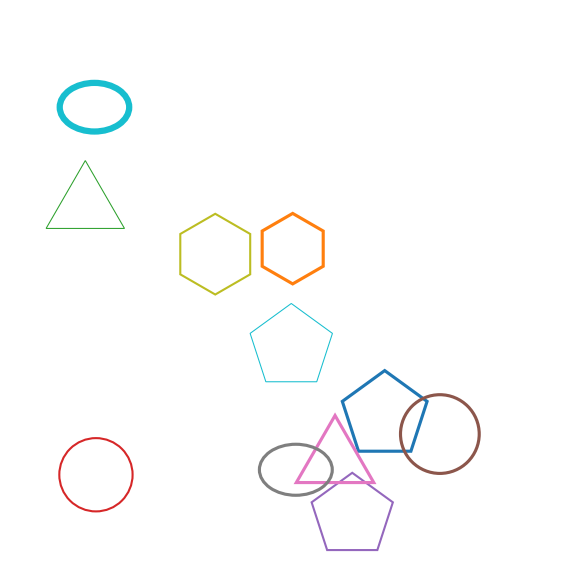[{"shape": "pentagon", "thickness": 1.5, "radius": 0.39, "center": [0.666, 0.28]}, {"shape": "hexagon", "thickness": 1.5, "radius": 0.31, "center": [0.507, 0.569]}, {"shape": "triangle", "thickness": 0.5, "radius": 0.39, "center": [0.148, 0.643]}, {"shape": "circle", "thickness": 1, "radius": 0.32, "center": [0.166, 0.177]}, {"shape": "pentagon", "thickness": 1, "radius": 0.37, "center": [0.61, 0.106]}, {"shape": "circle", "thickness": 1.5, "radius": 0.34, "center": [0.762, 0.248]}, {"shape": "triangle", "thickness": 1.5, "radius": 0.39, "center": [0.58, 0.202]}, {"shape": "oval", "thickness": 1.5, "radius": 0.32, "center": [0.512, 0.186]}, {"shape": "hexagon", "thickness": 1, "radius": 0.35, "center": [0.373, 0.559]}, {"shape": "oval", "thickness": 3, "radius": 0.3, "center": [0.164, 0.814]}, {"shape": "pentagon", "thickness": 0.5, "radius": 0.37, "center": [0.504, 0.399]}]